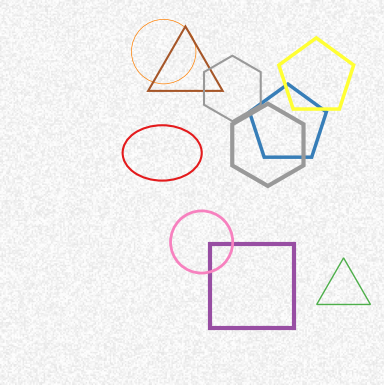[{"shape": "oval", "thickness": 1.5, "radius": 0.51, "center": [0.421, 0.603]}, {"shape": "pentagon", "thickness": 2.5, "radius": 0.53, "center": [0.748, 0.677]}, {"shape": "triangle", "thickness": 1, "radius": 0.4, "center": [0.892, 0.25]}, {"shape": "square", "thickness": 3, "radius": 0.55, "center": [0.654, 0.257]}, {"shape": "circle", "thickness": 0.5, "radius": 0.42, "center": [0.425, 0.866]}, {"shape": "pentagon", "thickness": 2.5, "radius": 0.51, "center": [0.822, 0.799]}, {"shape": "triangle", "thickness": 1.5, "radius": 0.56, "center": [0.482, 0.82]}, {"shape": "circle", "thickness": 2, "radius": 0.4, "center": [0.524, 0.371]}, {"shape": "hexagon", "thickness": 3, "radius": 0.53, "center": [0.696, 0.624]}, {"shape": "hexagon", "thickness": 1.5, "radius": 0.43, "center": [0.604, 0.77]}]